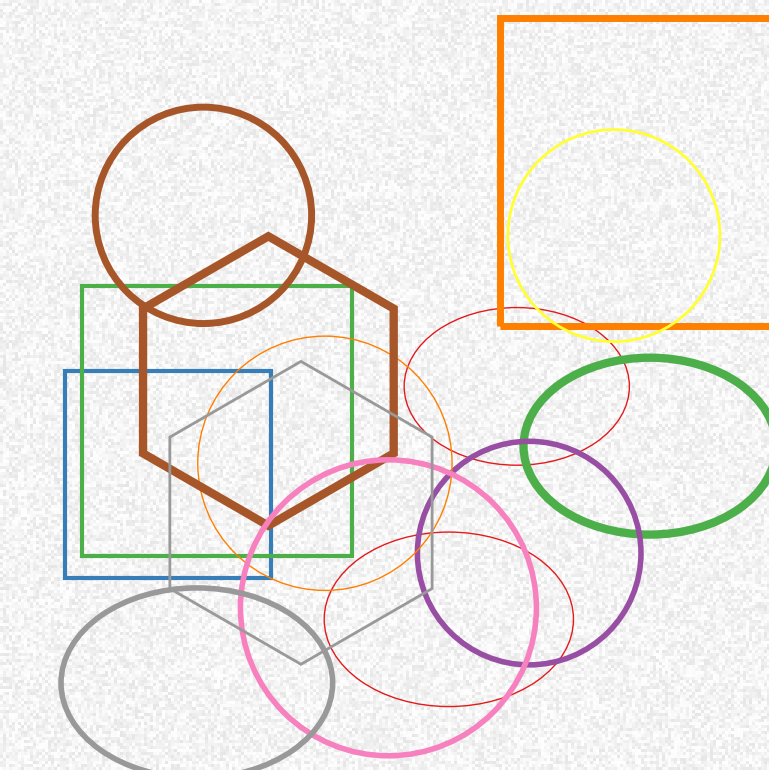[{"shape": "oval", "thickness": 0.5, "radius": 0.81, "center": [0.583, 0.196]}, {"shape": "oval", "thickness": 0.5, "radius": 0.73, "center": [0.671, 0.498]}, {"shape": "square", "thickness": 1.5, "radius": 0.67, "center": [0.218, 0.384]}, {"shape": "oval", "thickness": 3, "radius": 0.82, "center": [0.844, 0.421]}, {"shape": "square", "thickness": 1.5, "radius": 0.88, "center": [0.282, 0.453]}, {"shape": "circle", "thickness": 2, "radius": 0.73, "center": [0.687, 0.282]}, {"shape": "circle", "thickness": 0.5, "radius": 0.83, "center": [0.422, 0.398]}, {"shape": "square", "thickness": 2.5, "radius": 1.0, "center": [0.849, 0.777]}, {"shape": "circle", "thickness": 1, "radius": 0.69, "center": [0.797, 0.694]}, {"shape": "circle", "thickness": 2.5, "radius": 0.7, "center": [0.264, 0.72]}, {"shape": "hexagon", "thickness": 3, "radius": 0.94, "center": [0.349, 0.505]}, {"shape": "circle", "thickness": 2, "radius": 0.96, "center": [0.504, 0.211]}, {"shape": "hexagon", "thickness": 1, "radius": 0.98, "center": [0.391, 0.334]}, {"shape": "oval", "thickness": 2, "radius": 0.88, "center": [0.256, 0.113]}]